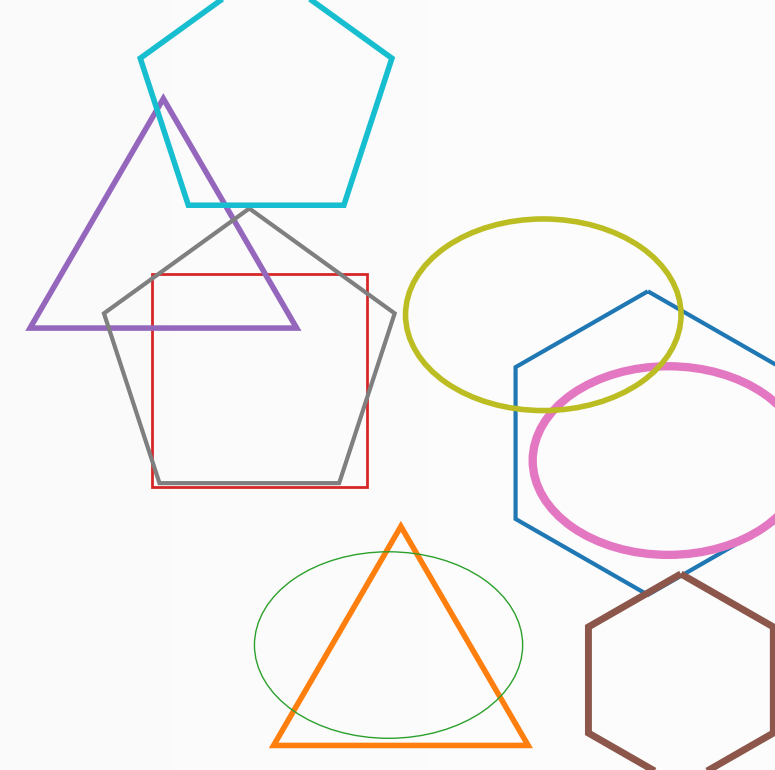[{"shape": "hexagon", "thickness": 1.5, "radius": 0.99, "center": [0.836, 0.425]}, {"shape": "triangle", "thickness": 2, "radius": 0.95, "center": [0.517, 0.127]}, {"shape": "oval", "thickness": 0.5, "radius": 0.87, "center": [0.501, 0.162]}, {"shape": "square", "thickness": 1, "radius": 0.69, "center": [0.335, 0.505]}, {"shape": "triangle", "thickness": 2, "radius": 0.99, "center": [0.211, 0.673]}, {"shape": "hexagon", "thickness": 2.5, "radius": 0.69, "center": [0.879, 0.117]}, {"shape": "oval", "thickness": 3, "radius": 0.87, "center": [0.862, 0.402]}, {"shape": "pentagon", "thickness": 1.5, "radius": 0.99, "center": [0.322, 0.532]}, {"shape": "oval", "thickness": 2, "radius": 0.89, "center": [0.701, 0.591]}, {"shape": "pentagon", "thickness": 2, "radius": 0.85, "center": [0.343, 0.872]}]